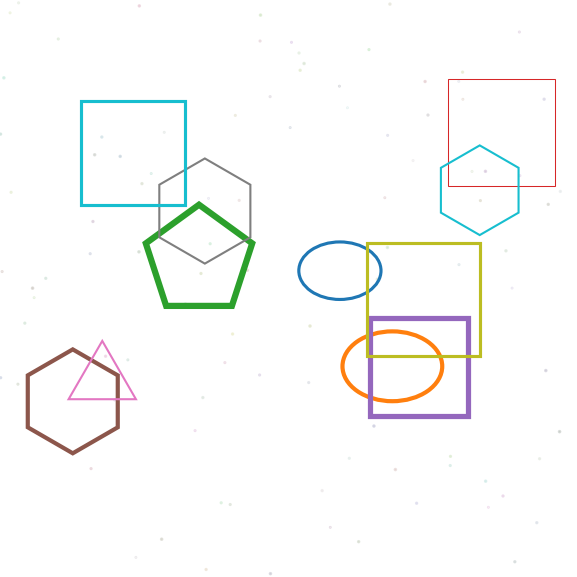[{"shape": "oval", "thickness": 1.5, "radius": 0.36, "center": [0.589, 0.53]}, {"shape": "oval", "thickness": 2, "radius": 0.43, "center": [0.679, 0.365]}, {"shape": "pentagon", "thickness": 3, "radius": 0.48, "center": [0.345, 0.548]}, {"shape": "square", "thickness": 0.5, "radius": 0.47, "center": [0.868, 0.769]}, {"shape": "square", "thickness": 2.5, "radius": 0.43, "center": [0.725, 0.363]}, {"shape": "hexagon", "thickness": 2, "radius": 0.45, "center": [0.126, 0.304]}, {"shape": "triangle", "thickness": 1, "radius": 0.34, "center": [0.177, 0.342]}, {"shape": "hexagon", "thickness": 1, "radius": 0.46, "center": [0.355, 0.634]}, {"shape": "square", "thickness": 1.5, "radius": 0.49, "center": [0.734, 0.48]}, {"shape": "square", "thickness": 1.5, "radius": 0.45, "center": [0.23, 0.734]}, {"shape": "hexagon", "thickness": 1, "radius": 0.39, "center": [0.831, 0.67]}]